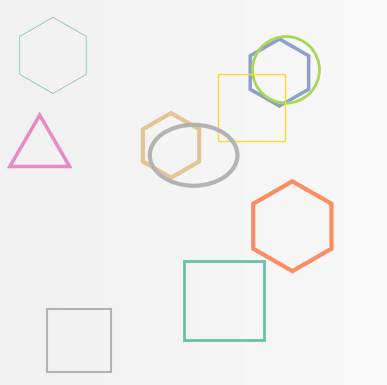[{"shape": "square", "thickness": 2, "radius": 0.52, "center": [0.579, 0.219]}, {"shape": "hexagon", "thickness": 0.5, "radius": 0.49, "center": [0.137, 0.856]}, {"shape": "hexagon", "thickness": 3, "radius": 0.58, "center": [0.754, 0.412]}, {"shape": "hexagon", "thickness": 2.5, "radius": 0.44, "center": [0.721, 0.812]}, {"shape": "triangle", "thickness": 2.5, "radius": 0.44, "center": [0.103, 0.612]}, {"shape": "circle", "thickness": 2, "radius": 0.43, "center": [0.738, 0.819]}, {"shape": "square", "thickness": 1, "radius": 0.43, "center": [0.65, 0.721]}, {"shape": "hexagon", "thickness": 3, "radius": 0.42, "center": [0.441, 0.622]}, {"shape": "square", "thickness": 1.5, "radius": 0.41, "center": [0.204, 0.115]}, {"shape": "oval", "thickness": 3, "radius": 0.57, "center": [0.5, 0.597]}]